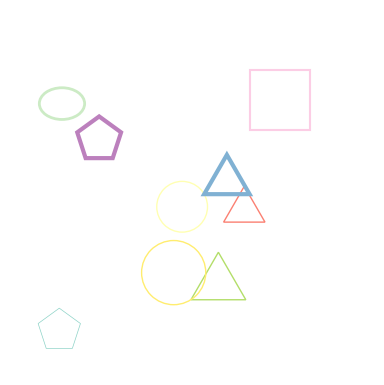[{"shape": "pentagon", "thickness": 0.5, "radius": 0.29, "center": [0.154, 0.142]}, {"shape": "circle", "thickness": 1, "radius": 0.33, "center": [0.473, 0.463]}, {"shape": "triangle", "thickness": 1, "radius": 0.31, "center": [0.635, 0.454]}, {"shape": "triangle", "thickness": 3, "radius": 0.34, "center": [0.589, 0.53]}, {"shape": "triangle", "thickness": 1, "radius": 0.41, "center": [0.567, 0.263]}, {"shape": "square", "thickness": 1.5, "radius": 0.39, "center": [0.727, 0.739]}, {"shape": "pentagon", "thickness": 3, "radius": 0.3, "center": [0.258, 0.638]}, {"shape": "oval", "thickness": 2, "radius": 0.29, "center": [0.161, 0.731]}, {"shape": "circle", "thickness": 1, "radius": 0.42, "center": [0.451, 0.292]}]